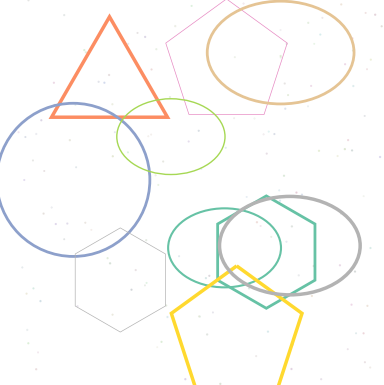[{"shape": "oval", "thickness": 1.5, "radius": 0.73, "center": [0.583, 0.356]}, {"shape": "hexagon", "thickness": 2, "radius": 0.73, "center": [0.692, 0.345]}, {"shape": "triangle", "thickness": 2.5, "radius": 0.87, "center": [0.284, 0.782]}, {"shape": "circle", "thickness": 2, "radius": 0.99, "center": [0.19, 0.533]}, {"shape": "pentagon", "thickness": 0.5, "radius": 0.83, "center": [0.588, 0.837]}, {"shape": "oval", "thickness": 1, "radius": 0.7, "center": [0.444, 0.645]}, {"shape": "pentagon", "thickness": 2.5, "radius": 0.89, "center": [0.615, 0.131]}, {"shape": "oval", "thickness": 2, "radius": 0.95, "center": [0.729, 0.863]}, {"shape": "oval", "thickness": 2.5, "radius": 0.91, "center": [0.753, 0.362]}, {"shape": "hexagon", "thickness": 0.5, "radius": 0.68, "center": [0.313, 0.273]}]